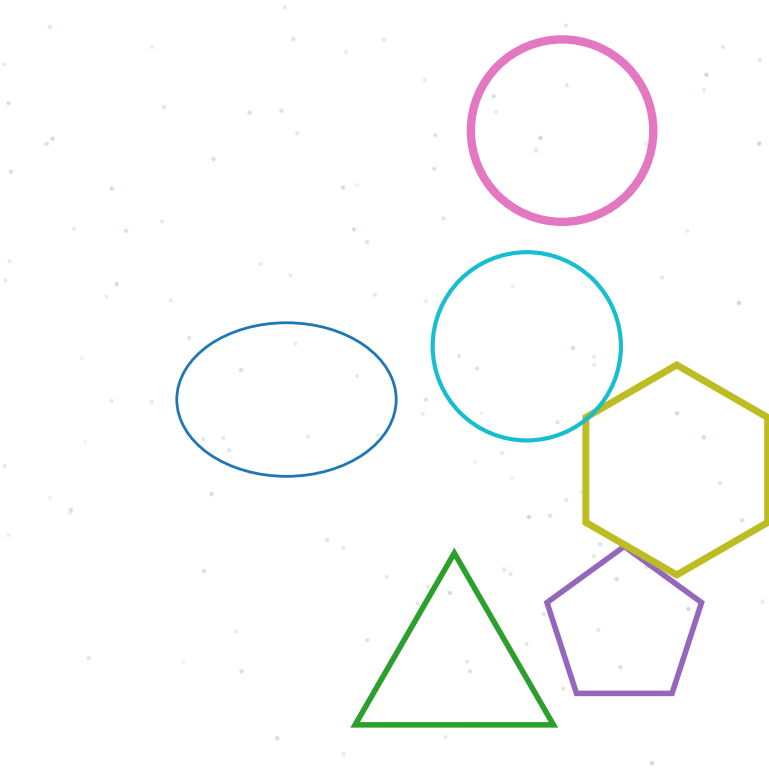[{"shape": "oval", "thickness": 1, "radius": 0.71, "center": [0.372, 0.481]}, {"shape": "triangle", "thickness": 2, "radius": 0.74, "center": [0.59, 0.133]}, {"shape": "pentagon", "thickness": 2, "radius": 0.53, "center": [0.811, 0.185]}, {"shape": "circle", "thickness": 3, "radius": 0.59, "center": [0.73, 0.83]}, {"shape": "hexagon", "thickness": 2.5, "radius": 0.68, "center": [0.879, 0.39]}, {"shape": "circle", "thickness": 1.5, "radius": 0.61, "center": [0.684, 0.55]}]